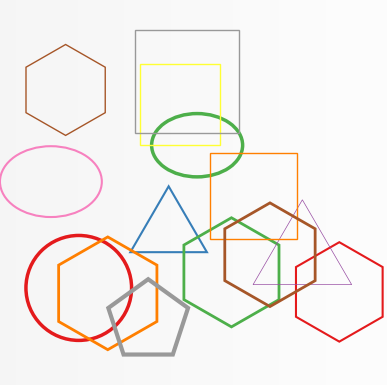[{"shape": "hexagon", "thickness": 1.5, "radius": 0.65, "center": [0.876, 0.242]}, {"shape": "circle", "thickness": 2.5, "radius": 0.68, "center": [0.203, 0.252]}, {"shape": "triangle", "thickness": 1.5, "radius": 0.57, "center": [0.435, 0.402]}, {"shape": "oval", "thickness": 2.5, "radius": 0.59, "center": [0.509, 0.623]}, {"shape": "hexagon", "thickness": 2, "radius": 0.71, "center": [0.597, 0.293]}, {"shape": "triangle", "thickness": 0.5, "radius": 0.73, "center": [0.78, 0.334]}, {"shape": "square", "thickness": 1, "radius": 0.56, "center": [0.654, 0.491]}, {"shape": "hexagon", "thickness": 2, "radius": 0.73, "center": [0.278, 0.238]}, {"shape": "square", "thickness": 1, "radius": 0.52, "center": [0.465, 0.729]}, {"shape": "hexagon", "thickness": 2, "radius": 0.67, "center": [0.697, 0.338]}, {"shape": "hexagon", "thickness": 1, "radius": 0.59, "center": [0.169, 0.766]}, {"shape": "oval", "thickness": 1.5, "radius": 0.66, "center": [0.131, 0.528]}, {"shape": "square", "thickness": 1, "radius": 0.67, "center": [0.482, 0.789]}, {"shape": "pentagon", "thickness": 3, "radius": 0.54, "center": [0.382, 0.167]}]